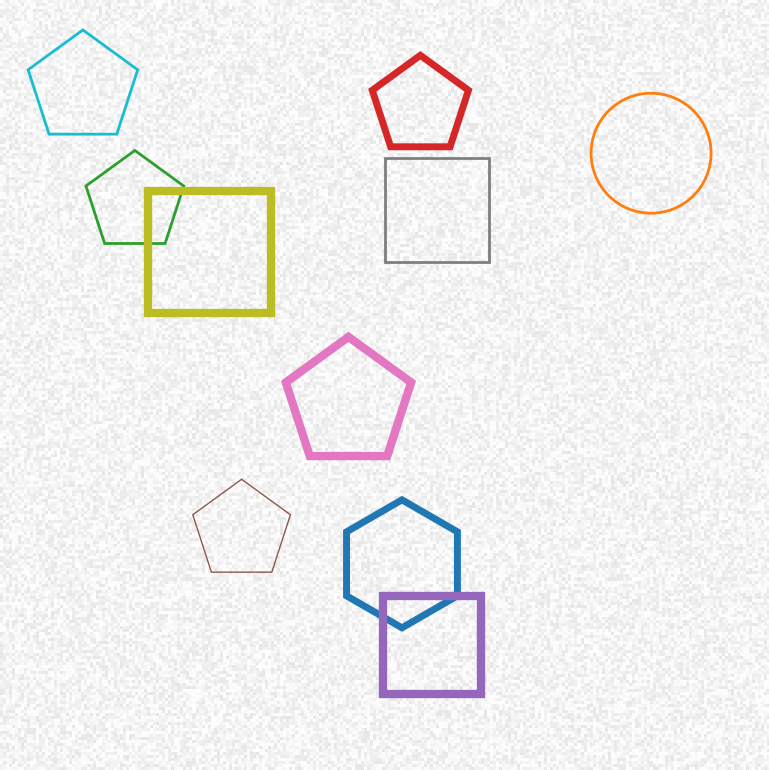[{"shape": "hexagon", "thickness": 2.5, "radius": 0.42, "center": [0.522, 0.268]}, {"shape": "circle", "thickness": 1, "radius": 0.39, "center": [0.846, 0.801]}, {"shape": "pentagon", "thickness": 1, "radius": 0.33, "center": [0.175, 0.738]}, {"shape": "pentagon", "thickness": 2.5, "radius": 0.33, "center": [0.546, 0.862]}, {"shape": "square", "thickness": 3, "radius": 0.32, "center": [0.561, 0.162]}, {"shape": "pentagon", "thickness": 0.5, "radius": 0.33, "center": [0.314, 0.311]}, {"shape": "pentagon", "thickness": 3, "radius": 0.43, "center": [0.453, 0.477]}, {"shape": "square", "thickness": 1, "radius": 0.34, "center": [0.568, 0.727]}, {"shape": "square", "thickness": 3, "radius": 0.4, "center": [0.272, 0.673]}, {"shape": "pentagon", "thickness": 1, "radius": 0.37, "center": [0.108, 0.886]}]